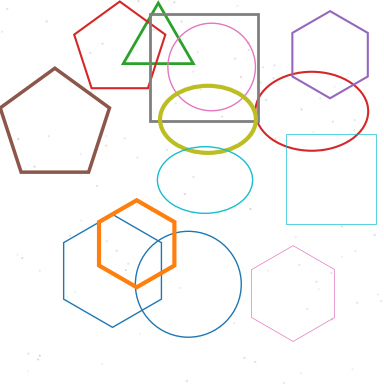[{"shape": "hexagon", "thickness": 1, "radius": 0.73, "center": [0.292, 0.296]}, {"shape": "circle", "thickness": 1, "radius": 0.69, "center": [0.489, 0.262]}, {"shape": "hexagon", "thickness": 3, "radius": 0.57, "center": [0.355, 0.367]}, {"shape": "triangle", "thickness": 2, "radius": 0.53, "center": [0.411, 0.887]}, {"shape": "pentagon", "thickness": 1.5, "radius": 0.62, "center": [0.311, 0.872]}, {"shape": "oval", "thickness": 1.5, "radius": 0.73, "center": [0.81, 0.711]}, {"shape": "hexagon", "thickness": 1.5, "radius": 0.57, "center": [0.857, 0.858]}, {"shape": "pentagon", "thickness": 2.5, "radius": 0.75, "center": [0.143, 0.674]}, {"shape": "circle", "thickness": 1, "radius": 0.57, "center": [0.55, 0.826]}, {"shape": "hexagon", "thickness": 0.5, "radius": 0.62, "center": [0.761, 0.238]}, {"shape": "square", "thickness": 2, "radius": 0.7, "center": [0.53, 0.824]}, {"shape": "oval", "thickness": 3, "radius": 0.62, "center": [0.54, 0.69]}, {"shape": "square", "thickness": 0.5, "radius": 0.59, "center": [0.859, 0.535]}, {"shape": "oval", "thickness": 1, "radius": 0.62, "center": [0.532, 0.532]}]